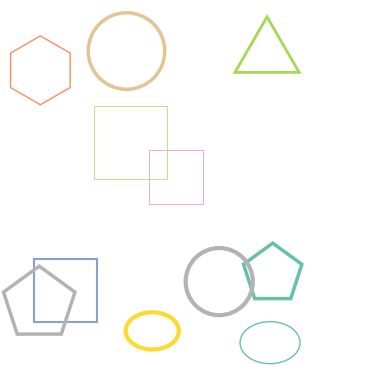[{"shape": "pentagon", "thickness": 2.5, "radius": 0.4, "center": [0.708, 0.289]}, {"shape": "oval", "thickness": 1, "radius": 0.39, "center": [0.701, 0.11]}, {"shape": "hexagon", "thickness": 1, "radius": 0.45, "center": [0.105, 0.817]}, {"shape": "square", "thickness": 1.5, "radius": 0.41, "center": [0.171, 0.245]}, {"shape": "square", "thickness": 0.5, "radius": 0.35, "center": [0.456, 0.54]}, {"shape": "square", "thickness": 0.5, "radius": 0.48, "center": [0.338, 0.63]}, {"shape": "triangle", "thickness": 2, "radius": 0.48, "center": [0.694, 0.86]}, {"shape": "oval", "thickness": 3, "radius": 0.34, "center": [0.395, 0.141]}, {"shape": "circle", "thickness": 2.5, "radius": 0.5, "center": [0.329, 0.867]}, {"shape": "pentagon", "thickness": 2.5, "radius": 0.49, "center": [0.102, 0.211]}, {"shape": "circle", "thickness": 3, "radius": 0.44, "center": [0.569, 0.269]}]